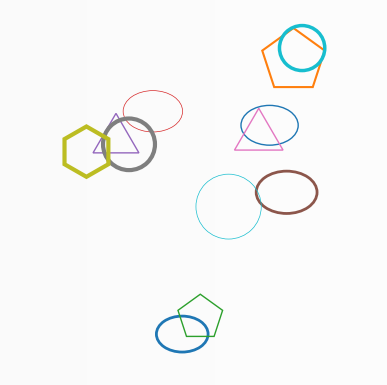[{"shape": "oval", "thickness": 2, "radius": 0.33, "center": [0.47, 0.132]}, {"shape": "oval", "thickness": 1, "radius": 0.37, "center": [0.696, 0.675]}, {"shape": "pentagon", "thickness": 1.5, "radius": 0.42, "center": [0.757, 0.842]}, {"shape": "pentagon", "thickness": 1, "radius": 0.3, "center": [0.517, 0.175]}, {"shape": "oval", "thickness": 0.5, "radius": 0.38, "center": [0.395, 0.711]}, {"shape": "triangle", "thickness": 1, "radius": 0.34, "center": [0.299, 0.637]}, {"shape": "oval", "thickness": 2, "radius": 0.39, "center": [0.74, 0.5]}, {"shape": "triangle", "thickness": 1, "radius": 0.36, "center": [0.668, 0.646]}, {"shape": "circle", "thickness": 3, "radius": 0.34, "center": [0.333, 0.625]}, {"shape": "hexagon", "thickness": 3, "radius": 0.33, "center": [0.223, 0.606]}, {"shape": "circle", "thickness": 0.5, "radius": 0.42, "center": [0.59, 0.463]}, {"shape": "circle", "thickness": 2.5, "radius": 0.29, "center": [0.78, 0.875]}]